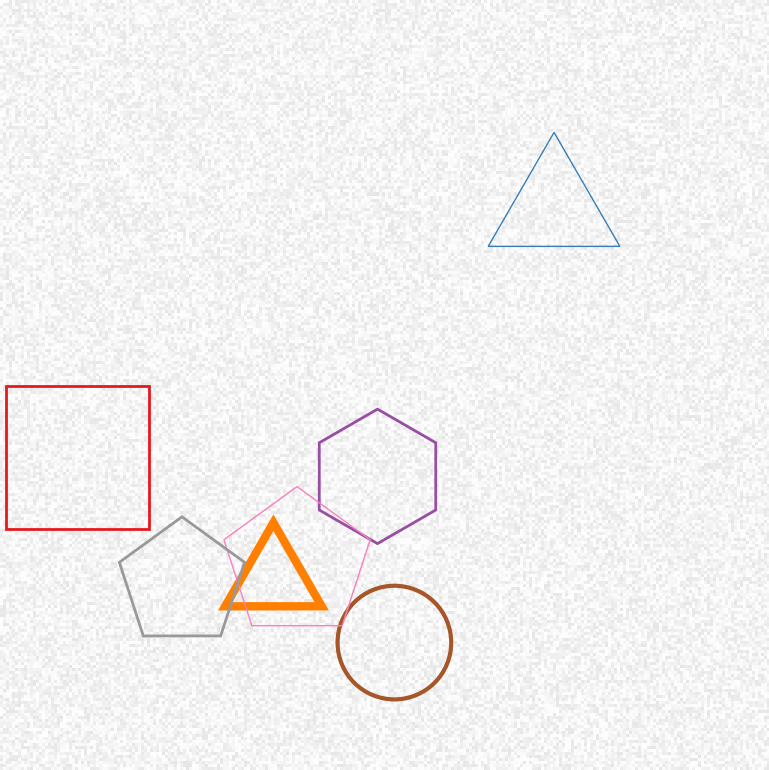[{"shape": "square", "thickness": 1, "radius": 0.46, "center": [0.101, 0.406]}, {"shape": "triangle", "thickness": 0.5, "radius": 0.49, "center": [0.72, 0.729]}, {"shape": "hexagon", "thickness": 1, "radius": 0.44, "center": [0.49, 0.381]}, {"shape": "triangle", "thickness": 3, "radius": 0.36, "center": [0.355, 0.249]}, {"shape": "circle", "thickness": 1.5, "radius": 0.37, "center": [0.512, 0.165]}, {"shape": "pentagon", "thickness": 0.5, "radius": 0.5, "center": [0.386, 0.268]}, {"shape": "pentagon", "thickness": 1, "radius": 0.43, "center": [0.236, 0.243]}]